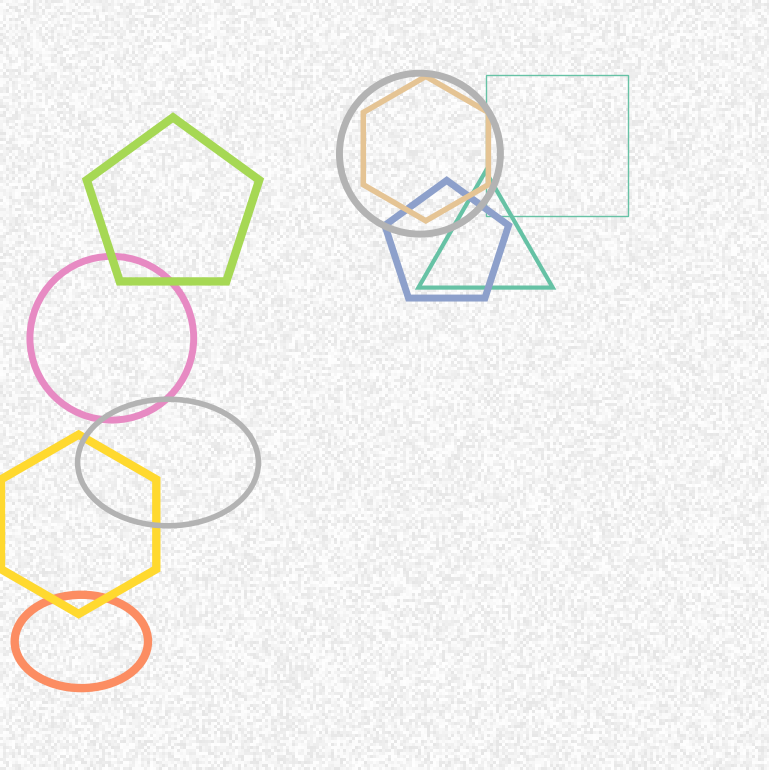[{"shape": "triangle", "thickness": 1.5, "radius": 0.5, "center": [0.631, 0.677]}, {"shape": "square", "thickness": 0.5, "radius": 0.46, "center": [0.723, 0.811]}, {"shape": "oval", "thickness": 3, "radius": 0.43, "center": [0.106, 0.167]}, {"shape": "pentagon", "thickness": 2.5, "radius": 0.42, "center": [0.58, 0.681]}, {"shape": "circle", "thickness": 2.5, "radius": 0.53, "center": [0.145, 0.561]}, {"shape": "pentagon", "thickness": 3, "radius": 0.59, "center": [0.225, 0.73]}, {"shape": "hexagon", "thickness": 3, "radius": 0.58, "center": [0.102, 0.319]}, {"shape": "hexagon", "thickness": 2, "radius": 0.47, "center": [0.553, 0.807]}, {"shape": "oval", "thickness": 2, "radius": 0.59, "center": [0.218, 0.399]}, {"shape": "circle", "thickness": 2.5, "radius": 0.52, "center": [0.545, 0.8]}]